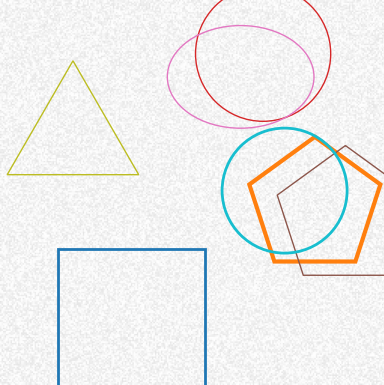[{"shape": "square", "thickness": 2, "radius": 0.95, "center": [0.341, 0.161]}, {"shape": "pentagon", "thickness": 3, "radius": 0.89, "center": [0.818, 0.466]}, {"shape": "circle", "thickness": 1, "radius": 0.88, "center": [0.683, 0.86]}, {"shape": "pentagon", "thickness": 1, "radius": 0.93, "center": [0.897, 0.436]}, {"shape": "oval", "thickness": 1, "radius": 0.95, "center": [0.625, 0.8]}, {"shape": "triangle", "thickness": 1, "radius": 0.99, "center": [0.19, 0.645]}, {"shape": "circle", "thickness": 2, "radius": 0.81, "center": [0.739, 0.505]}]